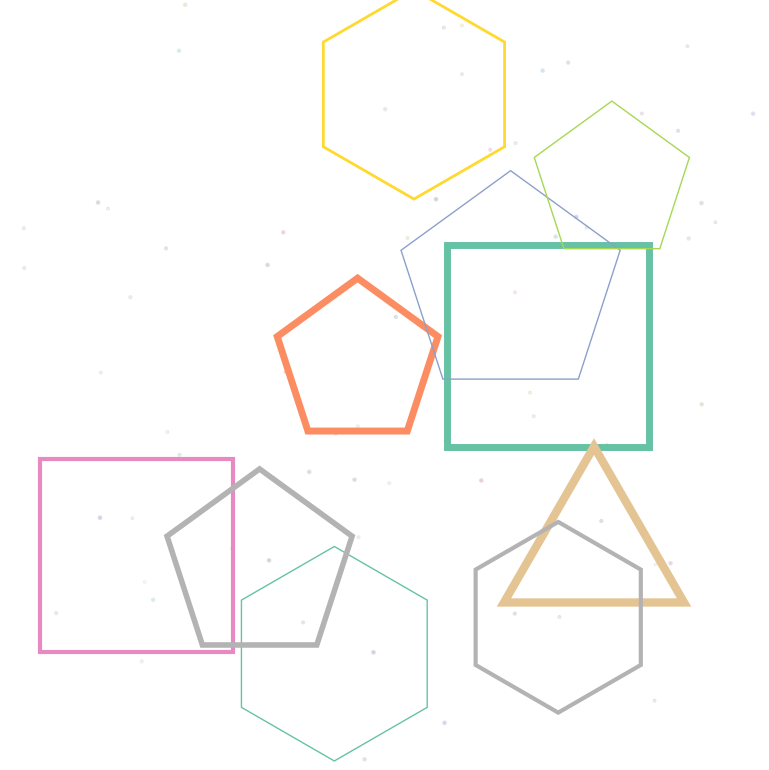[{"shape": "square", "thickness": 2.5, "radius": 0.66, "center": [0.711, 0.551]}, {"shape": "hexagon", "thickness": 0.5, "radius": 0.7, "center": [0.434, 0.151]}, {"shape": "pentagon", "thickness": 2.5, "radius": 0.55, "center": [0.464, 0.529]}, {"shape": "pentagon", "thickness": 0.5, "radius": 0.75, "center": [0.663, 0.629]}, {"shape": "square", "thickness": 1.5, "radius": 0.63, "center": [0.178, 0.279]}, {"shape": "pentagon", "thickness": 0.5, "radius": 0.53, "center": [0.795, 0.763]}, {"shape": "hexagon", "thickness": 1, "radius": 0.68, "center": [0.538, 0.877]}, {"shape": "triangle", "thickness": 3, "radius": 0.68, "center": [0.771, 0.285]}, {"shape": "pentagon", "thickness": 2, "radius": 0.63, "center": [0.337, 0.265]}, {"shape": "hexagon", "thickness": 1.5, "radius": 0.62, "center": [0.725, 0.198]}]